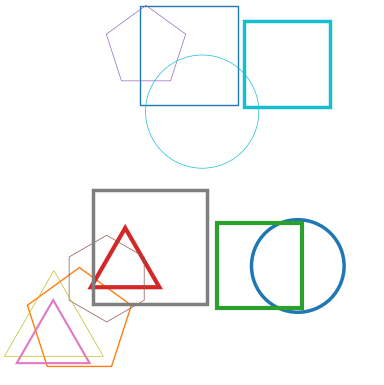[{"shape": "square", "thickness": 1, "radius": 0.64, "center": [0.491, 0.855]}, {"shape": "circle", "thickness": 2.5, "radius": 0.6, "center": [0.773, 0.309]}, {"shape": "pentagon", "thickness": 1, "radius": 0.71, "center": [0.206, 0.163]}, {"shape": "square", "thickness": 3, "radius": 0.55, "center": [0.674, 0.311]}, {"shape": "triangle", "thickness": 3, "radius": 0.51, "center": [0.325, 0.305]}, {"shape": "pentagon", "thickness": 0.5, "radius": 0.54, "center": [0.379, 0.878]}, {"shape": "hexagon", "thickness": 0.5, "radius": 0.56, "center": [0.277, 0.276]}, {"shape": "triangle", "thickness": 1.5, "radius": 0.55, "center": [0.138, 0.111]}, {"shape": "square", "thickness": 2.5, "radius": 0.74, "center": [0.389, 0.358]}, {"shape": "triangle", "thickness": 0.5, "radius": 0.74, "center": [0.14, 0.149]}, {"shape": "square", "thickness": 2.5, "radius": 0.56, "center": [0.746, 0.833]}, {"shape": "circle", "thickness": 0.5, "radius": 0.74, "center": [0.525, 0.71]}]